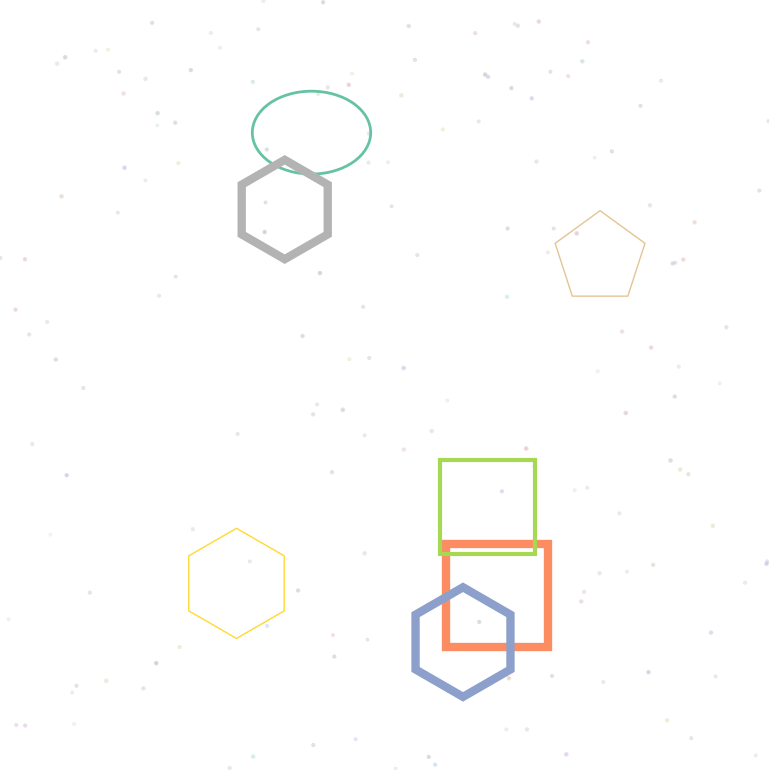[{"shape": "oval", "thickness": 1, "radius": 0.38, "center": [0.405, 0.828]}, {"shape": "square", "thickness": 3, "radius": 0.33, "center": [0.645, 0.227]}, {"shape": "hexagon", "thickness": 3, "radius": 0.36, "center": [0.601, 0.166]}, {"shape": "square", "thickness": 1.5, "radius": 0.31, "center": [0.633, 0.342]}, {"shape": "hexagon", "thickness": 0.5, "radius": 0.36, "center": [0.307, 0.242]}, {"shape": "pentagon", "thickness": 0.5, "radius": 0.31, "center": [0.779, 0.665]}, {"shape": "hexagon", "thickness": 3, "radius": 0.32, "center": [0.37, 0.728]}]